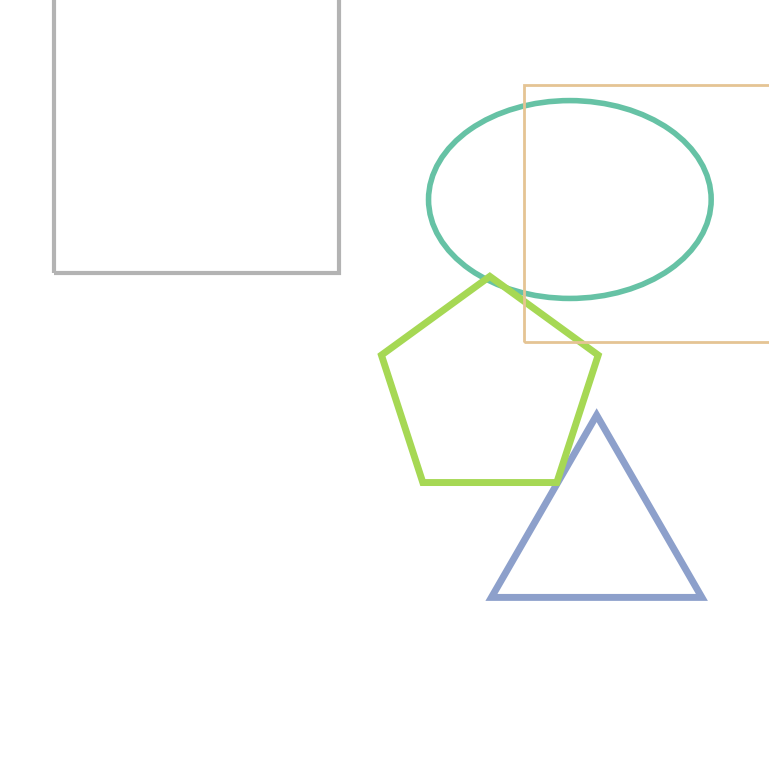[{"shape": "oval", "thickness": 2, "radius": 0.92, "center": [0.74, 0.741]}, {"shape": "triangle", "thickness": 2.5, "radius": 0.79, "center": [0.775, 0.303]}, {"shape": "pentagon", "thickness": 2.5, "radius": 0.74, "center": [0.636, 0.493]}, {"shape": "square", "thickness": 1, "radius": 0.84, "center": [0.847, 0.723]}, {"shape": "square", "thickness": 1.5, "radius": 0.93, "center": [0.255, 0.83]}]